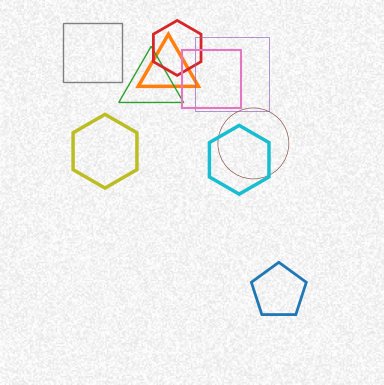[{"shape": "pentagon", "thickness": 2, "radius": 0.38, "center": [0.724, 0.244]}, {"shape": "triangle", "thickness": 2.5, "radius": 0.45, "center": [0.437, 0.821]}, {"shape": "triangle", "thickness": 1, "radius": 0.49, "center": [0.393, 0.782]}, {"shape": "hexagon", "thickness": 2, "radius": 0.36, "center": [0.46, 0.875]}, {"shape": "square", "thickness": 0.5, "radius": 0.48, "center": [0.603, 0.808]}, {"shape": "circle", "thickness": 0.5, "radius": 0.46, "center": [0.658, 0.627]}, {"shape": "square", "thickness": 1.5, "radius": 0.38, "center": [0.549, 0.795]}, {"shape": "square", "thickness": 1, "radius": 0.38, "center": [0.241, 0.864]}, {"shape": "hexagon", "thickness": 2.5, "radius": 0.48, "center": [0.273, 0.607]}, {"shape": "hexagon", "thickness": 2.5, "radius": 0.45, "center": [0.621, 0.585]}]